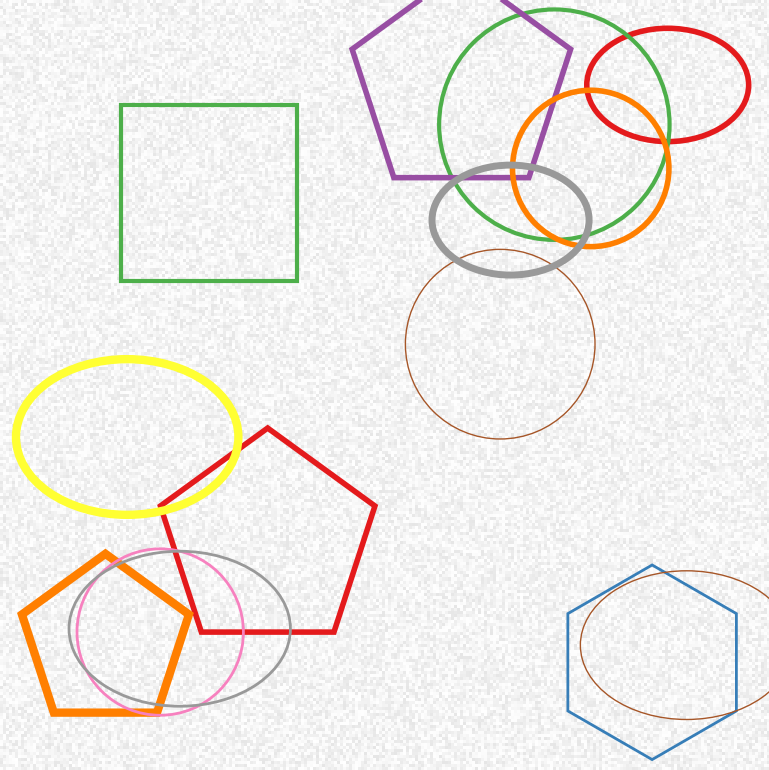[{"shape": "oval", "thickness": 2, "radius": 0.53, "center": [0.867, 0.89]}, {"shape": "pentagon", "thickness": 2, "radius": 0.73, "center": [0.348, 0.298]}, {"shape": "hexagon", "thickness": 1, "radius": 0.63, "center": [0.847, 0.14]}, {"shape": "square", "thickness": 1.5, "radius": 0.57, "center": [0.271, 0.749]}, {"shape": "circle", "thickness": 1.5, "radius": 0.75, "center": [0.72, 0.838]}, {"shape": "pentagon", "thickness": 2, "radius": 0.75, "center": [0.599, 0.89]}, {"shape": "pentagon", "thickness": 3, "radius": 0.57, "center": [0.137, 0.167]}, {"shape": "circle", "thickness": 2, "radius": 0.51, "center": [0.767, 0.781]}, {"shape": "oval", "thickness": 3, "radius": 0.72, "center": [0.165, 0.432]}, {"shape": "circle", "thickness": 0.5, "radius": 0.62, "center": [0.65, 0.553]}, {"shape": "oval", "thickness": 0.5, "radius": 0.69, "center": [0.892, 0.162]}, {"shape": "circle", "thickness": 1, "radius": 0.54, "center": [0.208, 0.179]}, {"shape": "oval", "thickness": 2.5, "radius": 0.51, "center": [0.663, 0.714]}, {"shape": "oval", "thickness": 1, "radius": 0.72, "center": [0.233, 0.183]}]